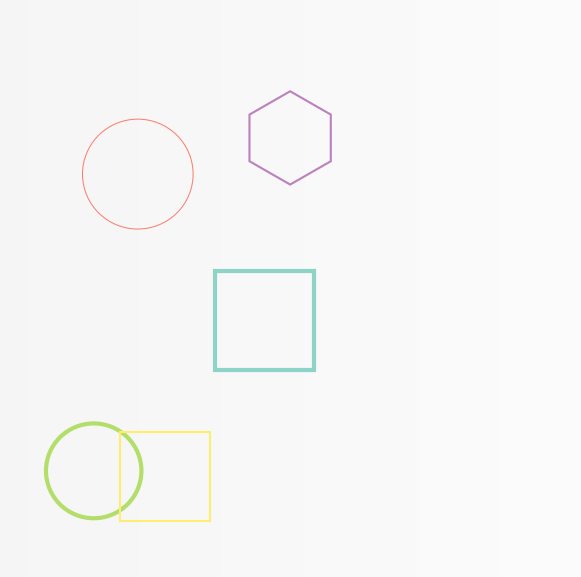[{"shape": "square", "thickness": 2, "radius": 0.43, "center": [0.456, 0.444]}, {"shape": "circle", "thickness": 0.5, "radius": 0.48, "center": [0.237, 0.698]}, {"shape": "circle", "thickness": 2, "radius": 0.41, "center": [0.161, 0.184]}, {"shape": "hexagon", "thickness": 1, "radius": 0.4, "center": [0.499, 0.76]}, {"shape": "square", "thickness": 1, "radius": 0.39, "center": [0.283, 0.174]}]